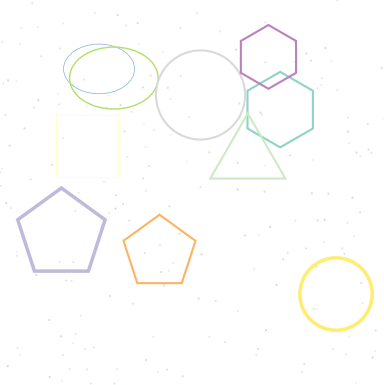[{"shape": "hexagon", "thickness": 1.5, "radius": 0.49, "center": [0.728, 0.715]}, {"shape": "square", "thickness": 0.5, "radius": 0.4, "center": [0.226, 0.62]}, {"shape": "pentagon", "thickness": 2.5, "radius": 0.6, "center": [0.16, 0.392]}, {"shape": "oval", "thickness": 0.5, "radius": 0.46, "center": [0.257, 0.821]}, {"shape": "pentagon", "thickness": 1.5, "radius": 0.49, "center": [0.414, 0.344]}, {"shape": "oval", "thickness": 1, "radius": 0.57, "center": [0.296, 0.797]}, {"shape": "circle", "thickness": 1.5, "radius": 0.58, "center": [0.521, 0.753]}, {"shape": "hexagon", "thickness": 1.5, "radius": 0.41, "center": [0.697, 0.852]}, {"shape": "triangle", "thickness": 1.5, "radius": 0.56, "center": [0.644, 0.593]}, {"shape": "circle", "thickness": 2.5, "radius": 0.47, "center": [0.873, 0.236]}]